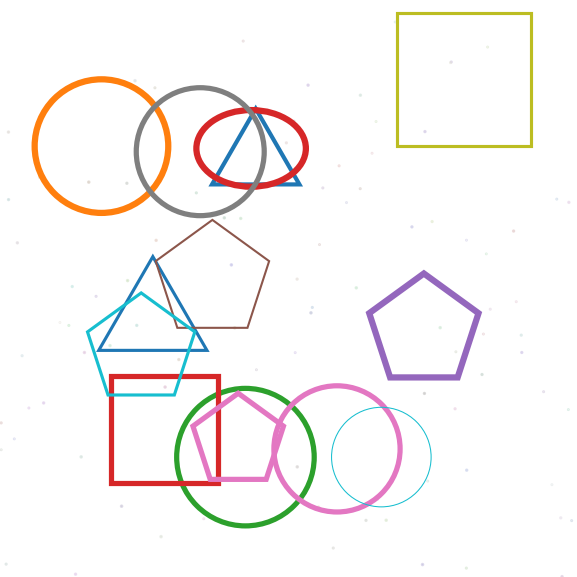[{"shape": "triangle", "thickness": 1.5, "radius": 0.54, "center": [0.265, 0.447]}, {"shape": "triangle", "thickness": 2, "radius": 0.44, "center": [0.443, 0.723]}, {"shape": "circle", "thickness": 3, "radius": 0.58, "center": [0.176, 0.746]}, {"shape": "circle", "thickness": 2.5, "radius": 0.6, "center": [0.425, 0.208]}, {"shape": "oval", "thickness": 3, "radius": 0.47, "center": [0.435, 0.742]}, {"shape": "square", "thickness": 2.5, "radius": 0.46, "center": [0.285, 0.256]}, {"shape": "pentagon", "thickness": 3, "radius": 0.5, "center": [0.734, 0.426]}, {"shape": "pentagon", "thickness": 1, "radius": 0.52, "center": [0.368, 0.515]}, {"shape": "circle", "thickness": 2.5, "radius": 0.55, "center": [0.584, 0.222]}, {"shape": "pentagon", "thickness": 2.5, "radius": 0.41, "center": [0.412, 0.236]}, {"shape": "circle", "thickness": 2.5, "radius": 0.55, "center": [0.347, 0.736]}, {"shape": "square", "thickness": 1.5, "radius": 0.58, "center": [0.803, 0.861]}, {"shape": "pentagon", "thickness": 1.5, "radius": 0.49, "center": [0.244, 0.394]}, {"shape": "circle", "thickness": 0.5, "radius": 0.43, "center": [0.66, 0.208]}]